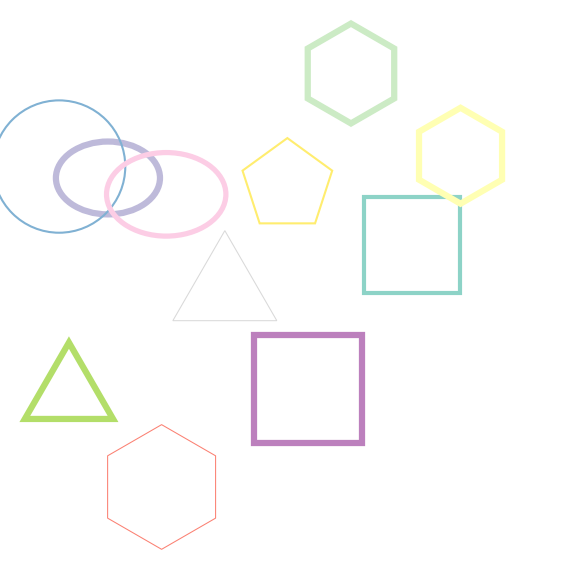[{"shape": "square", "thickness": 2, "radius": 0.42, "center": [0.714, 0.575]}, {"shape": "hexagon", "thickness": 3, "radius": 0.42, "center": [0.797, 0.729]}, {"shape": "oval", "thickness": 3, "radius": 0.45, "center": [0.187, 0.691]}, {"shape": "hexagon", "thickness": 0.5, "radius": 0.54, "center": [0.28, 0.156]}, {"shape": "circle", "thickness": 1, "radius": 0.57, "center": [0.102, 0.711]}, {"shape": "triangle", "thickness": 3, "radius": 0.44, "center": [0.119, 0.318]}, {"shape": "oval", "thickness": 2.5, "radius": 0.52, "center": [0.288, 0.663]}, {"shape": "triangle", "thickness": 0.5, "radius": 0.52, "center": [0.389, 0.496]}, {"shape": "square", "thickness": 3, "radius": 0.47, "center": [0.533, 0.326]}, {"shape": "hexagon", "thickness": 3, "radius": 0.43, "center": [0.608, 0.872]}, {"shape": "pentagon", "thickness": 1, "radius": 0.41, "center": [0.498, 0.678]}]